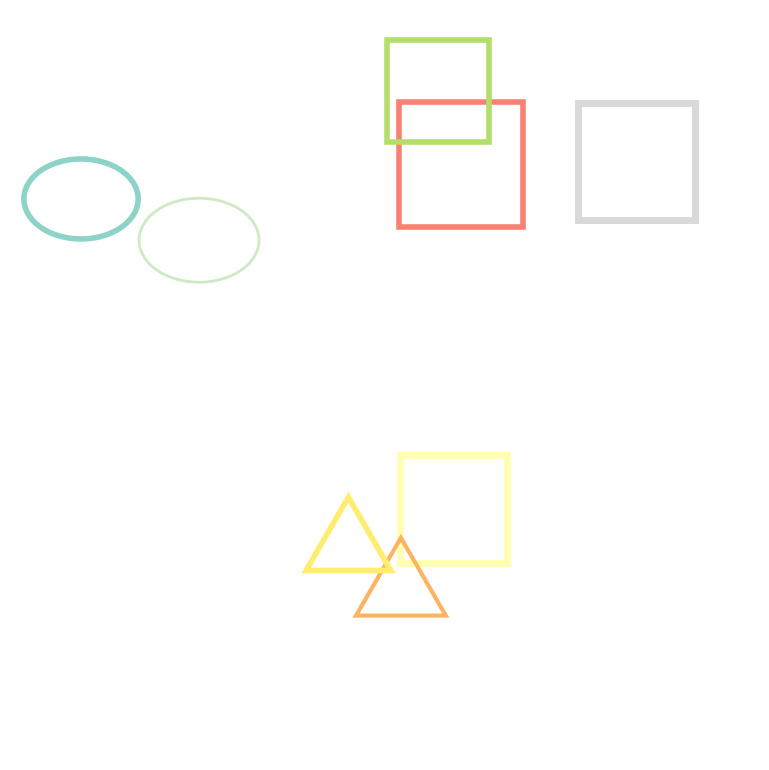[{"shape": "oval", "thickness": 2, "radius": 0.37, "center": [0.105, 0.742]}, {"shape": "square", "thickness": 2.5, "radius": 0.35, "center": [0.588, 0.339]}, {"shape": "square", "thickness": 2, "radius": 0.4, "center": [0.599, 0.786]}, {"shape": "triangle", "thickness": 1.5, "radius": 0.34, "center": [0.521, 0.234]}, {"shape": "square", "thickness": 2, "radius": 0.33, "center": [0.569, 0.882]}, {"shape": "square", "thickness": 2.5, "radius": 0.38, "center": [0.826, 0.79]}, {"shape": "oval", "thickness": 1, "radius": 0.39, "center": [0.259, 0.688]}, {"shape": "triangle", "thickness": 2, "radius": 0.32, "center": [0.452, 0.291]}]